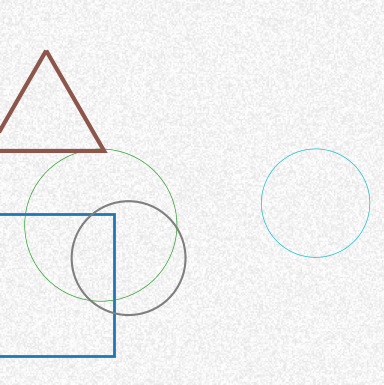[{"shape": "square", "thickness": 2, "radius": 0.92, "center": [0.11, 0.261]}, {"shape": "circle", "thickness": 0.5, "radius": 0.99, "center": [0.262, 0.415]}, {"shape": "triangle", "thickness": 3, "radius": 0.87, "center": [0.12, 0.695]}, {"shape": "circle", "thickness": 1.5, "radius": 0.74, "center": [0.334, 0.33]}, {"shape": "circle", "thickness": 0.5, "radius": 0.7, "center": [0.82, 0.472]}]